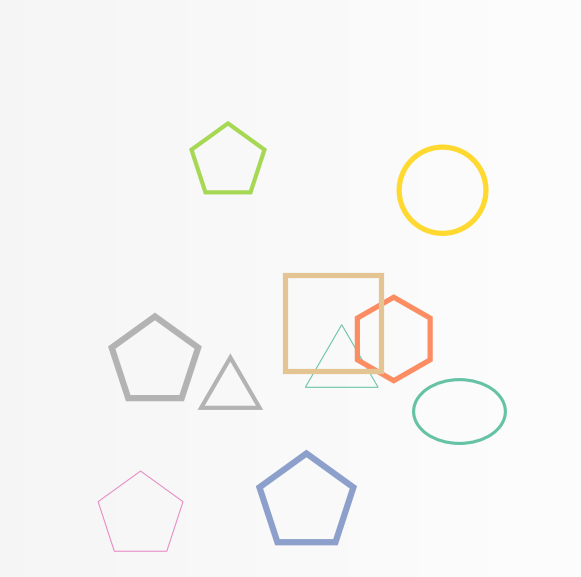[{"shape": "triangle", "thickness": 0.5, "radius": 0.36, "center": [0.588, 0.365]}, {"shape": "oval", "thickness": 1.5, "radius": 0.39, "center": [0.791, 0.287]}, {"shape": "hexagon", "thickness": 2.5, "radius": 0.36, "center": [0.677, 0.412]}, {"shape": "pentagon", "thickness": 3, "radius": 0.42, "center": [0.527, 0.129]}, {"shape": "pentagon", "thickness": 0.5, "radius": 0.38, "center": [0.242, 0.107]}, {"shape": "pentagon", "thickness": 2, "radius": 0.33, "center": [0.392, 0.72]}, {"shape": "circle", "thickness": 2.5, "radius": 0.37, "center": [0.761, 0.67]}, {"shape": "square", "thickness": 2.5, "radius": 0.41, "center": [0.572, 0.439]}, {"shape": "triangle", "thickness": 2, "radius": 0.29, "center": [0.396, 0.322]}, {"shape": "pentagon", "thickness": 3, "radius": 0.39, "center": [0.267, 0.373]}]